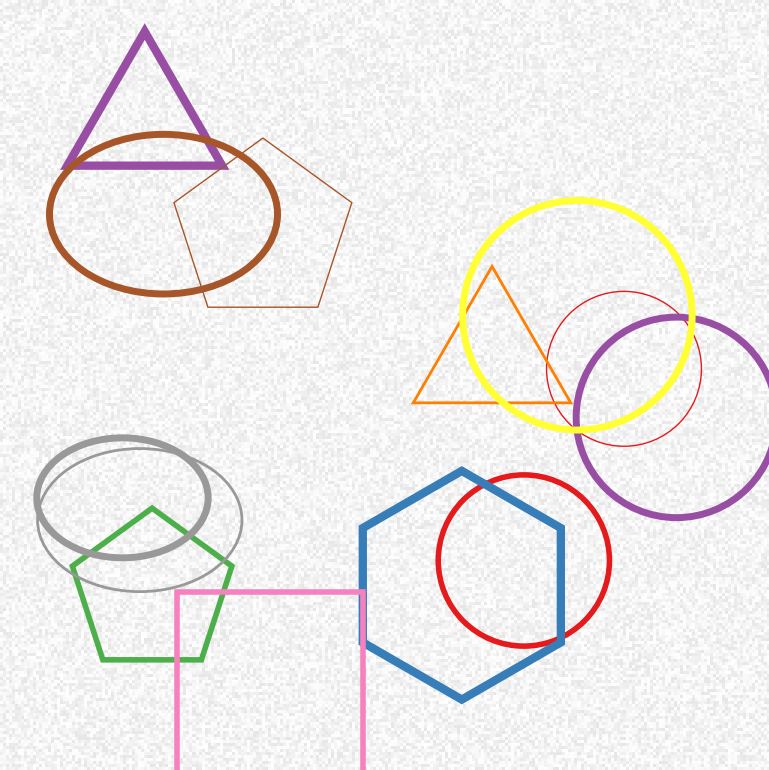[{"shape": "circle", "thickness": 0.5, "radius": 0.5, "center": [0.81, 0.521]}, {"shape": "circle", "thickness": 2, "radius": 0.56, "center": [0.68, 0.272]}, {"shape": "hexagon", "thickness": 3, "radius": 0.74, "center": [0.6, 0.24]}, {"shape": "pentagon", "thickness": 2, "radius": 0.54, "center": [0.198, 0.231]}, {"shape": "circle", "thickness": 2.5, "radius": 0.65, "center": [0.878, 0.458]}, {"shape": "triangle", "thickness": 3, "radius": 0.58, "center": [0.188, 0.843]}, {"shape": "triangle", "thickness": 1, "radius": 0.59, "center": [0.639, 0.536]}, {"shape": "circle", "thickness": 2.5, "radius": 0.75, "center": [0.75, 0.591]}, {"shape": "pentagon", "thickness": 0.5, "radius": 0.61, "center": [0.341, 0.699]}, {"shape": "oval", "thickness": 2.5, "radius": 0.74, "center": [0.212, 0.722]}, {"shape": "square", "thickness": 2, "radius": 0.6, "center": [0.351, 0.11]}, {"shape": "oval", "thickness": 1, "radius": 0.66, "center": [0.182, 0.325]}, {"shape": "oval", "thickness": 2.5, "radius": 0.56, "center": [0.159, 0.353]}]